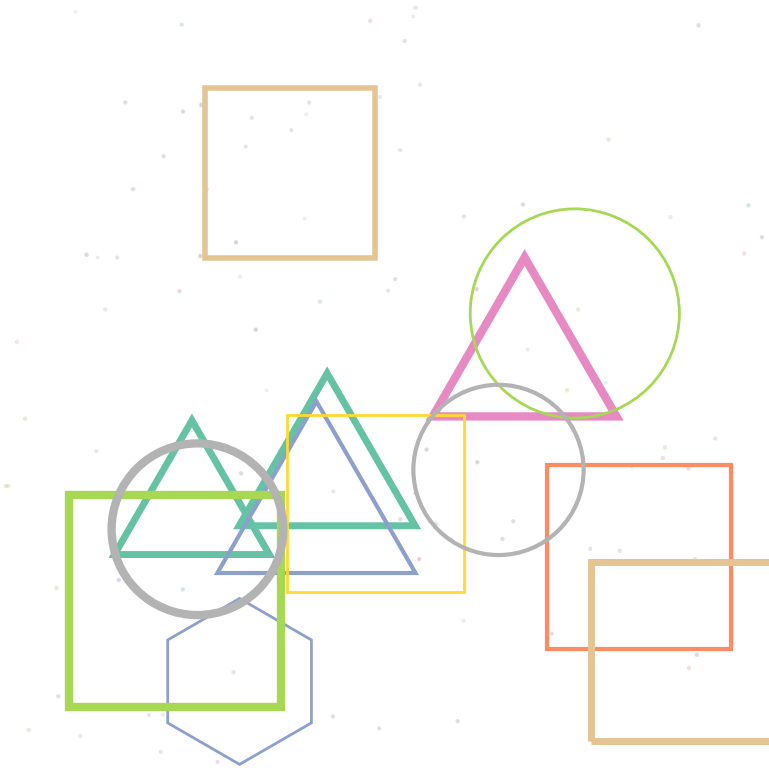[{"shape": "triangle", "thickness": 2.5, "radius": 0.66, "center": [0.425, 0.383]}, {"shape": "triangle", "thickness": 2.5, "radius": 0.58, "center": [0.249, 0.338]}, {"shape": "square", "thickness": 1.5, "radius": 0.6, "center": [0.83, 0.277]}, {"shape": "triangle", "thickness": 1.5, "radius": 0.74, "center": [0.411, 0.33]}, {"shape": "hexagon", "thickness": 1, "radius": 0.54, "center": [0.311, 0.115]}, {"shape": "triangle", "thickness": 3, "radius": 0.69, "center": [0.681, 0.528]}, {"shape": "square", "thickness": 3, "radius": 0.69, "center": [0.227, 0.22]}, {"shape": "circle", "thickness": 1, "radius": 0.68, "center": [0.747, 0.593]}, {"shape": "square", "thickness": 1, "radius": 0.57, "center": [0.487, 0.346]}, {"shape": "square", "thickness": 2.5, "radius": 0.58, "center": [0.884, 0.154]}, {"shape": "square", "thickness": 2, "radius": 0.55, "center": [0.377, 0.775]}, {"shape": "circle", "thickness": 3, "radius": 0.56, "center": [0.256, 0.313]}, {"shape": "circle", "thickness": 1.5, "radius": 0.55, "center": [0.647, 0.39]}]